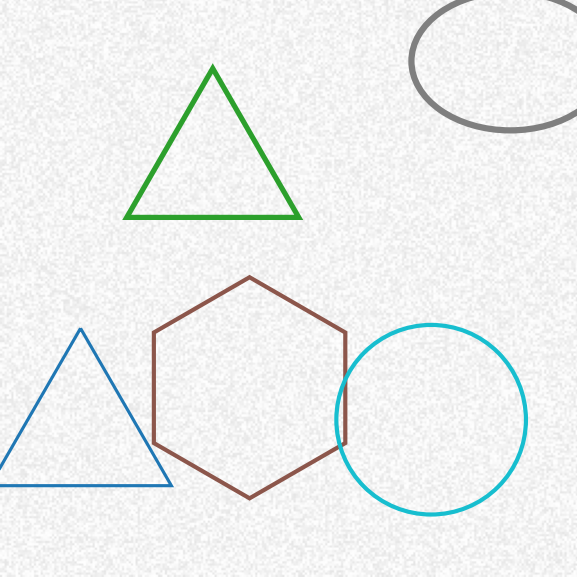[{"shape": "triangle", "thickness": 1.5, "radius": 0.91, "center": [0.139, 0.249]}, {"shape": "triangle", "thickness": 2.5, "radius": 0.86, "center": [0.368, 0.709]}, {"shape": "hexagon", "thickness": 2, "radius": 0.96, "center": [0.432, 0.328]}, {"shape": "oval", "thickness": 3, "radius": 0.86, "center": [0.884, 0.893]}, {"shape": "circle", "thickness": 2, "radius": 0.82, "center": [0.747, 0.272]}]